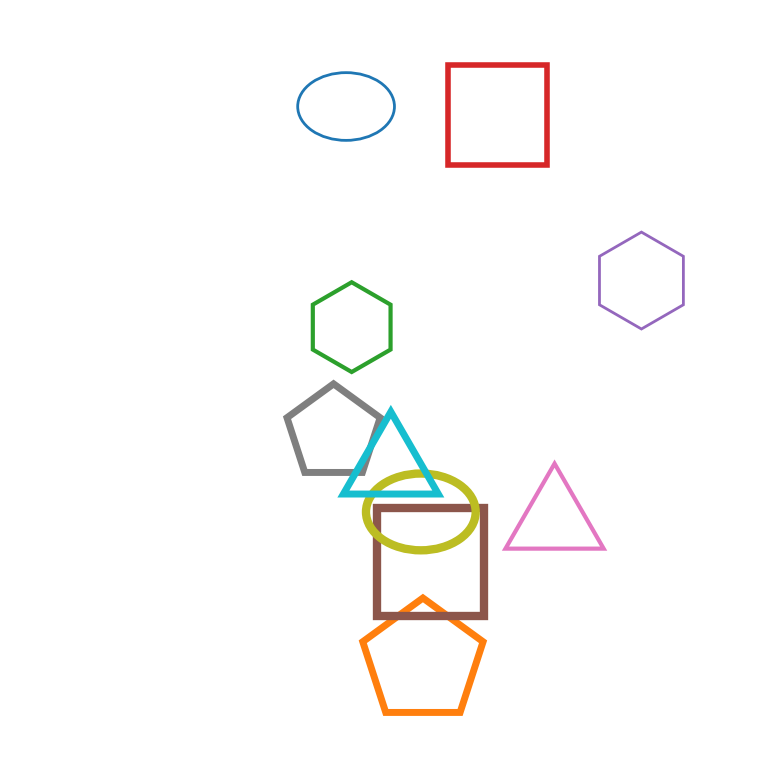[{"shape": "oval", "thickness": 1, "radius": 0.31, "center": [0.449, 0.862]}, {"shape": "pentagon", "thickness": 2.5, "radius": 0.41, "center": [0.549, 0.141]}, {"shape": "hexagon", "thickness": 1.5, "radius": 0.29, "center": [0.457, 0.575]}, {"shape": "square", "thickness": 2, "radius": 0.32, "center": [0.646, 0.85]}, {"shape": "hexagon", "thickness": 1, "radius": 0.31, "center": [0.833, 0.636]}, {"shape": "square", "thickness": 3, "radius": 0.35, "center": [0.559, 0.27]}, {"shape": "triangle", "thickness": 1.5, "radius": 0.37, "center": [0.72, 0.324]}, {"shape": "pentagon", "thickness": 2.5, "radius": 0.32, "center": [0.433, 0.438]}, {"shape": "oval", "thickness": 3, "radius": 0.36, "center": [0.547, 0.335]}, {"shape": "triangle", "thickness": 2.5, "radius": 0.36, "center": [0.508, 0.394]}]